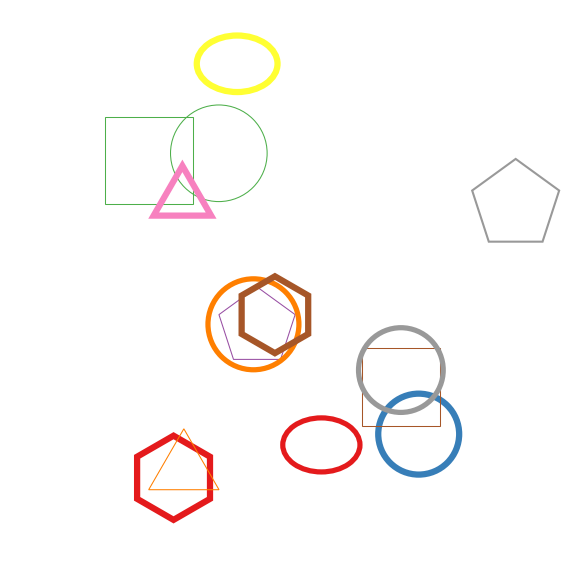[{"shape": "hexagon", "thickness": 3, "radius": 0.36, "center": [0.301, 0.172]}, {"shape": "oval", "thickness": 2.5, "radius": 0.33, "center": [0.556, 0.229]}, {"shape": "circle", "thickness": 3, "radius": 0.35, "center": [0.725, 0.247]}, {"shape": "square", "thickness": 0.5, "radius": 0.38, "center": [0.258, 0.721]}, {"shape": "circle", "thickness": 0.5, "radius": 0.42, "center": [0.379, 0.734]}, {"shape": "pentagon", "thickness": 0.5, "radius": 0.35, "center": [0.445, 0.433]}, {"shape": "circle", "thickness": 2.5, "radius": 0.39, "center": [0.439, 0.438]}, {"shape": "triangle", "thickness": 0.5, "radius": 0.35, "center": [0.318, 0.186]}, {"shape": "oval", "thickness": 3, "radius": 0.35, "center": [0.411, 0.889]}, {"shape": "hexagon", "thickness": 3, "radius": 0.33, "center": [0.476, 0.454]}, {"shape": "square", "thickness": 0.5, "radius": 0.34, "center": [0.694, 0.329]}, {"shape": "triangle", "thickness": 3, "radius": 0.29, "center": [0.316, 0.655]}, {"shape": "pentagon", "thickness": 1, "radius": 0.4, "center": [0.893, 0.645]}, {"shape": "circle", "thickness": 2.5, "radius": 0.37, "center": [0.694, 0.358]}]